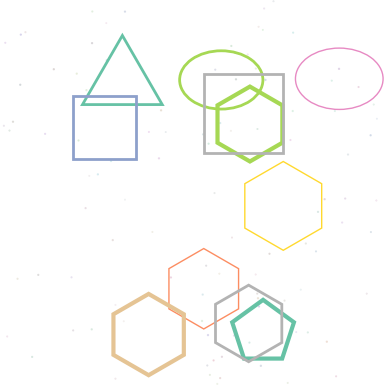[{"shape": "triangle", "thickness": 2, "radius": 0.6, "center": [0.318, 0.788]}, {"shape": "pentagon", "thickness": 3, "radius": 0.42, "center": [0.683, 0.137]}, {"shape": "hexagon", "thickness": 1, "radius": 0.52, "center": [0.529, 0.25]}, {"shape": "square", "thickness": 2, "radius": 0.41, "center": [0.27, 0.669]}, {"shape": "oval", "thickness": 1, "radius": 0.57, "center": [0.881, 0.795]}, {"shape": "oval", "thickness": 2, "radius": 0.54, "center": [0.575, 0.792]}, {"shape": "hexagon", "thickness": 3, "radius": 0.49, "center": [0.649, 0.678]}, {"shape": "hexagon", "thickness": 1, "radius": 0.58, "center": [0.736, 0.465]}, {"shape": "hexagon", "thickness": 3, "radius": 0.53, "center": [0.386, 0.131]}, {"shape": "hexagon", "thickness": 2, "radius": 0.5, "center": [0.646, 0.16]}, {"shape": "square", "thickness": 2, "radius": 0.51, "center": [0.632, 0.704]}]